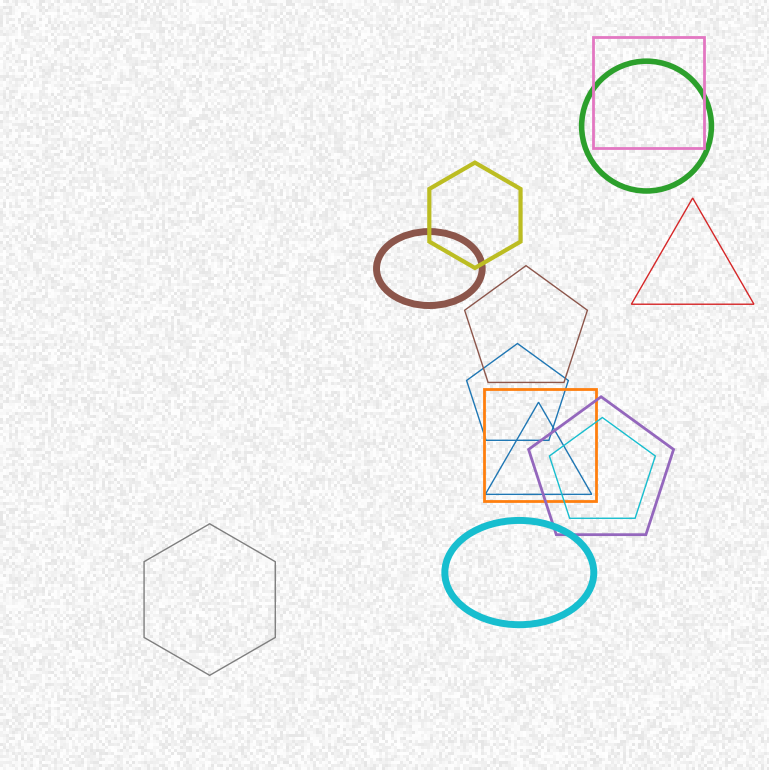[{"shape": "triangle", "thickness": 0.5, "radius": 0.4, "center": [0.699, 0.398]}, {"shape": "pentagon", "thickness": 0.5, "radius": 0.35, "center": [0.672, 0.484]}, {"shape": "square", "thickness": 1, "radius": 0.36, "center": [0.701, 0.422]}, {"shape": "circle", "thickness": 2, "radius": 0.42, "center": [0.84, 0.836]}, {"shape": "triangle", "thickness": 0.5, "radius": 0.46, "center": [0.9, 0.651]}, {"shape": "pentagon", "thickness": 1, "radius": 0.5, "center": [0.781, 0.386]}, {"shape": "pentagon", "thickness": 0.5, "radius": 0.42, "center": [0.683, 0.571]}, {"shape": "oval", "thickness": 2.5, "radius": 0.34, "center": [0.558, 0.651]}, {"shape": "square", "thickness": 1, "radius": 0.36, "center": [0.842, 0.879]}, {"shape": "hexagon", "thickness": 0.5, "radius": 0.49, "center": [0.272, 0.221]}, {"shape": "hexagon", "thickness": 1.5, "radius": 0.34, "center": [0.617, 0.72]}, {"shape": "oval", "thickness": 2.5, "radius": 0.48, "center": [0.674, 0.256]}, {"shape": "pentagon", "thickness": 0.5, "radius": 0.36, "center": [0.782, 0.385]}]